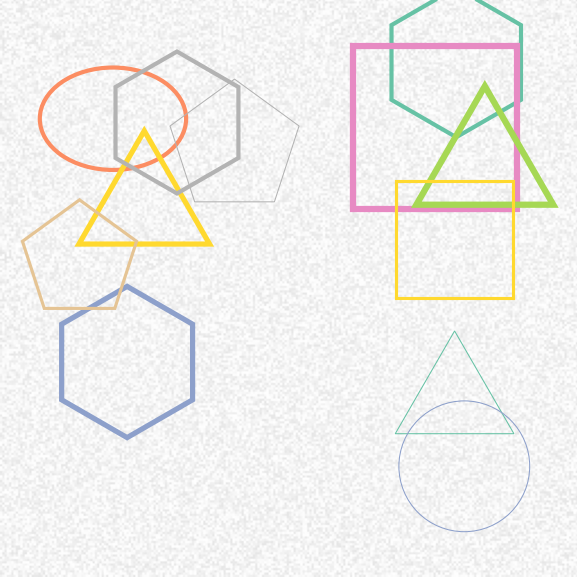[{"shape": "triangle", "thickness": 0.5, "radius": 0.59, "center": [0.787, 0.307]}, {"shape": "hexagon", "thickness": 2, "radius": 0.65, "center": [0.79, 0.891]}, {"shape": "oval", "thickness": 2, "radius": 0.63, "center": [0.196, 0.794]}, {"shape": "circle", "thickness": 0.5, "radius": 0.57, "center": [0.804, 0.192]}, {"shape": "hexagon", "thickness": 2.5, "radius": 0.65, "center": [0.22, 0.372]}, {"shape": "square", "thickness": 3, "radius": 0.71, "center": [0.753, 0.779]}, {"shape": "triangle", "thickness": 3, "radius": 0.68, "center": [0.84, 0.713]}, {"shape": "triangle", "thickness": 2.5, "radius": 0.65, "center": [0.25, 0.642]}, {"shape": "square", "thickness": 1.5, "radius": 0.51, "center": [0.787, 0.585]}, {"shape": "pentagon", "thickness": 1.5, "radius": 0.52, "center": [0.138, 0.549]}, {"shape": "pentagon", "thickness": 0.5, "radius": 0.59, "center": [0.406, 0.745]}, {"shape": "hexagon", "thickness": 2, "radius": 0.61, "center": [0.306, 0.787]}]